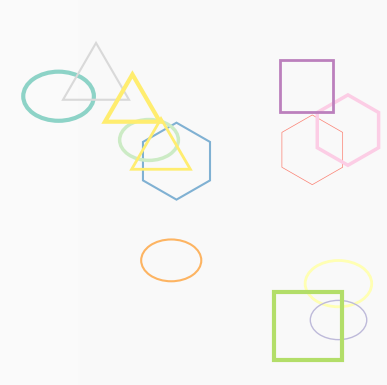[{"shape": "oval", "thickness": 3, "radius": 0.46, "center": [0.151, 0.75]}, {"shape": "oval", "thickness": 2, "radius": 0.43, "center": [0.873, 0.263]}, {"shape": "oval", "thickness": 1, "radius": 0.36, "center": [0.874, 0.169]}, {"shape": "hexagon", "thickness": 0.5, "radius": 0.45, "center": [0.806, 0.611]}, {"shape": "hexagon", "thickness": 1.5, "radius": 0.5, "center": [0.455, 0.581]}, {"shape": "oval", "thickness": 1.5, "radius": 0.39, "center": [0.442, 0.324]}, {"shape": "square", "thickness": 3, "radius": 0.44, "center": [0.795, 0.154]}, {"shape": "hexagon", "thickness": 2.5, "radius": 0.46, "center": [0.898, 0.662]}, {"shape": "triangle", "thickness": 1.5, "radius": 0.49, "center": [0.248, 0.79]}, {"shape": "square", "thickness": 2, "radius": 0.34, "center": [0.79, 0.777]}, {"shape": "oval", "thickness": 2.5, "radius": 0.38, "center": [0.385, 0.636]}, {"shape": "triangle", "thickness": 3, "radius": 0.41, "center": [0.342, 0.725]}, {"shape": "triangle", "thickness": 2, "radius": 0.44, "center": [0.415, 0.604]}]